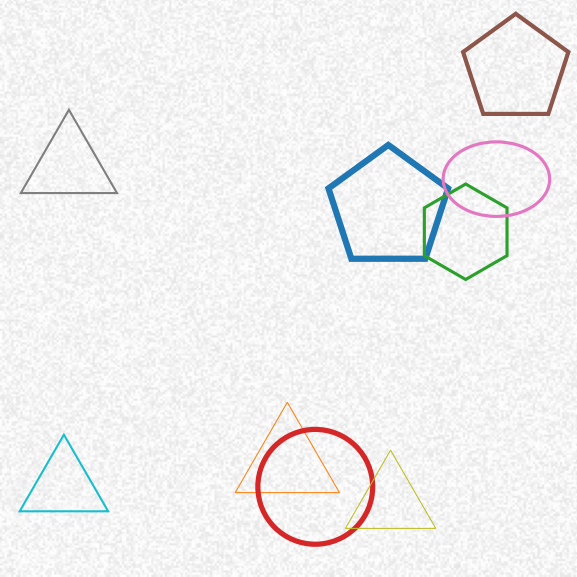[{"shape": "pentagon", "thickness": 3, "radius": 0.54, "center": [0.672, 0.639]}, {"shape": "triangle", "thickness": 0.5, "radius": 0.52, "center": [0.498, 0.198]}, {"shape": "hexagon", "thickness": 1.5, "radius": 0.41, "center": [0.806, 0.598]}, {"shape": "circle", "thickness": 2.5, "radius": 0.5, "center": [0.546, 0.156]}, {"shape": "pentagon", "thickness": 2, "radius": 0.48, "center": [0.893, 0.879]}, {"shape": "oval", "thickness": 1.5, "radius": 0.46, "center": [0.86, 0.689]}, {"shape": "triangle", "thickness": 1, "radius": 0.48, "center": [0.119, 0.713]}, {"shape": "triangle", "thickness": 0.5, "radius": 0.45, "center": [0.676, 0.129]}, {"shape": "triangle", "thickness": 1, "radius": 0.44, "center": [0.111, 0.158]}]